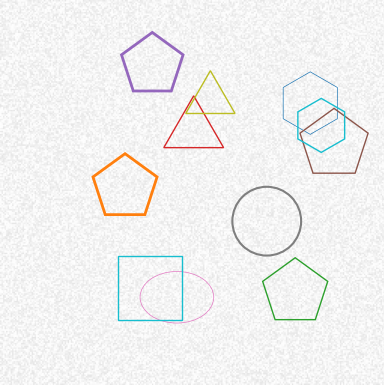[{"shape": "hexagon", "thickness": 0.5, "radius": 0.41, "center": [0.806, 0.732]}, {"shape": "pentagon", "thickness": 2, "radius": 0.44, "center": [0.325, 0.513]}, {"shape": "pentagon", "thickness": 1, "radius": 0.44, "center": [0.767, 0.242]}, {"shape": "triangle", "thickness": 1, "radius": 0.45, "center": [0.503, 0.661]}, {"shape": "pentagon", "thickness": 2, "radius": 0.42, "center": [0.396, 0.832]}, {"shape": "pentagon", "thickness": 1, "radius": 0.47, "center": [0.868, 0.625]}, {"shape": "oval", "thickness": 0.5, "radius": 0.48, "center": [0.459, 0.228]}, {"shape": "circle", "thickness": 1.5, "radius": 0.45, "center": [0.693, 0.426]}, {"shape": "triangle", "thickness": 1, "radius": 0.37, "center": [0.546, 0.742]}, {"shape": "hexagon", "thickness": 1, "radius": 0.35, "center": [0.834, 0.674]}, {"shape": "square", "thickness": 1, "radius": 0.42, "center": [0.389, 0.251]}]